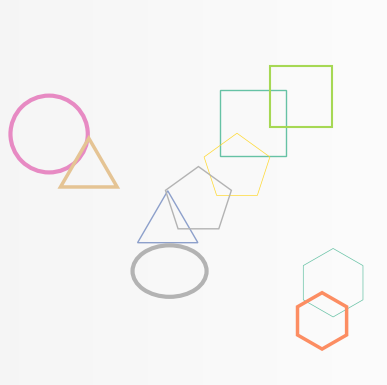[{"shape": "square", "thickness": 1, "radius": 0.43, "center": [0.653, 0.68]}, {"shape": "hexagon", "thickness": 0.5, "radius": 0.44, "center": [0.86, 0.266]}, {"shape": "hexagon", "thickness": 2.5, "radius": 0.37, "center": [0.831, 0.167]}, {"shape": "triangle", "thickness": 1, "radius": 0.45, "center": [0.433, 0.415]}, {"shape": "circle", "thickness": 3, "radius": 0.5, "center": [0.127, 0.652]}, {"shape": "square", "thickness": 1.5, "radius": 0.4, "center": [0.776, 0.749]}, {"shape": "pentagon", "thickness": 0.5, "radius": 0.45, "center": [0.612, 0.565]}, {"shape": "triangle", "thickness": 2.5, "radius": 0.42, "center": [0.229, 0.557]}, {"shape": "pentagon", "thickness": 1, "radius": 0.45, "center": [0.512, 0.478]}, {"shape": "oval", "thickness": 3, "radius": 0.48, "center": [0.438, 0.296]}]